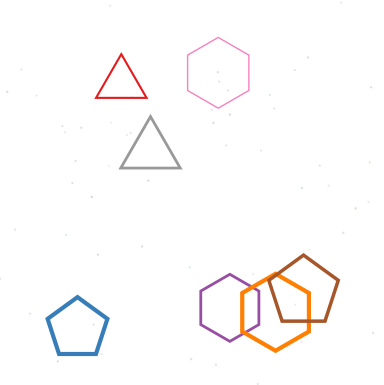[{"shape": "triangle", "thickness": 1.5, "radius": 0.38, "center": [0.315, 0.784]}, {"shape": "pentagon", "thickness": 3, "radius": 0.41, "center": [0.201, 0.147]}, {"shape": "hexagon", "thickness": 2, "radius": 0.44, "center": [0.597, 0.2]}, {"shape": "hexagon", "thickness": 3, "radius": 0.5, "center": [0.716, 0.189]}, {"shape": "pentagon", "thickness": 2.5, "radius": 0.47, "center": [0.788, 0.243]}, {"shape": "hexagon", "thickness": 1, "radius": 0.46, "center": [0.567, 0.811]}, {"shape": "triangle", "thickness": 2, "radius": 0.45, "center": [0.391, 0.608]}]